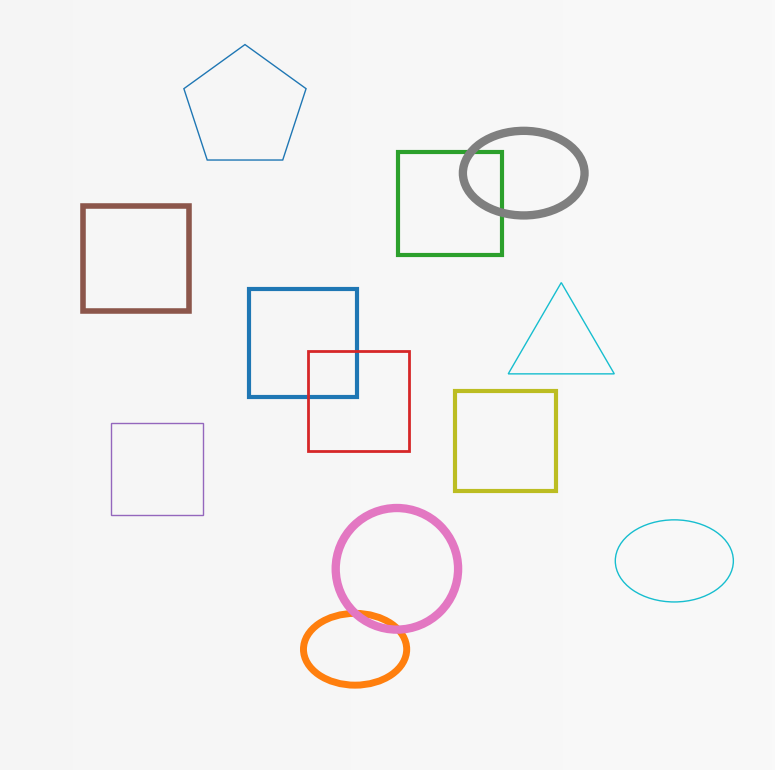[{"shape": "pentagon", "thickness": 0.5, "radius": 0.41, "center": [0.316, 0.859]}, {"shape": "square", "thickness": 1.5, "radius": 0.35, "center": [0.391, 0.555]}, {"shape": "oval", "thickness": 2.5, "radius": 0.33, "center": [0.458, 0.157]}, {"shape": "square", "thickness": 1.5, "radius": 0.34, "center": [0.581, 0.736]}, {"shape": "square", "thickness": 1, "radius": 0.33, "center": [0.463, 0.479]}, {"shape": "square", "thickness": 0.5, "radius": 0.3, "center": [0.202, 0.391]}, {"shape": "square", "thickness": 2, "radius": 0.34, "center": [0.176, 0.664]}, {"shape": "circle", "thickness": 3, "radius": 0.39, "center": [0.512, 0.261]}, {"shape": "oval", "thickness": 3, "radius": 0.39, "center": [0.676, 0.775]}, {"shape": "square", "thickness": 1.5, "radius": 0.33, "center": [0.652, 0.427]}, {"shape": "triangle", "thickness": 0.5, "radius": 0.4, "center": [0.724, 0.554]}, {"shape": "oval", "thickness": 0.5, "radius": 0.38, "center": [0.87, 0.272]}]